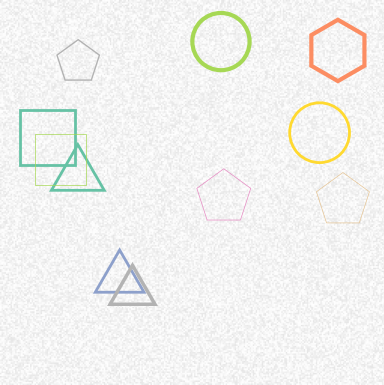[{"shape": "triangle", "thickness": 2, "radius": 0.4, "center": [0.202, 0.545]}, {"shape": "square", "thickness": 2, "radius": 0.36, "center": [0.124, 0.643]}, {"shape": "hexagon", "thickness": 3, "radius": 0.4, "center": [0.878, 0.869]}, {"shape": "triangle", "thickness": 2, "radius": 0.37, "center": [0.311, 0.277]}, {"shape": "pentagon", "thickness": 0.5, "radius": 0.37, "center": [0.581, 0.488]}, {"shape": "square", "thickness": 0.5, "radius": 0.33, "center": [0.157, 0.586]}, {"shape": "circle", "thickness": 3, "radius": 0.37, "center": [0.574, 0.892]}, {"shape": "circle", "thickness": 2, "radius": 0.39, "center": [0.83, 0.655]}, {"shape": "pentagon", "thickness": 0.5, "radius": 0.36, "center": [0.891, 0.48]}, {"shape": "pentagon", "thickness": 1, "radius": 0.29, "center": [0.203, 0.839]}, {"shape": "triangle", "thickness": 2.5, "radius": 0.34, "center": [0.344, 0.243]}]